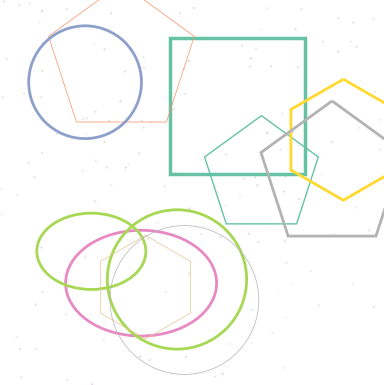[{"shape": "pentagon", "thickness": 1, "radius": 0.78, "center": [0.679, 0.544]}, {"shape": "square", "thickness": 2.5, "radius": 0.88, "center": [0.618, 0.725]}, {"shape": "pentagon", "thickness": 0.5, "radius": 0.99, "center": [0.315, 0.844]}, {"shape": "circle", "thickness": 2, "radius": 0.73, "center": [0.221, 0.786]}, {"shape": "oval", "thickness": 2, "radius": 0.98, "center": [0.367, 0.265]}, {"shape": "circle", "thickness": 2, "radius": 0.9, "center": [0.46, 0.274]}, {"shape": "oval", "thickness": 2, "radius": 0.71, "center": [0.237, 0.347]}, {"shape": "hexagon", "thickness": 2, "radius": 0.79, "center": [0.892, 0.637]}, {"shape": "hexagon", "thickness": 0.5, "radius": 0.67, "center": [0.378, 0.254]}, {"shape": "circle", "thickness": 0.5, "radius": 0.97, "center": [0.479, 0.221]}, {"shape": "pentagon", "thickness": 2, "radius": 0.97, "center": [0.862, 0.544]}]